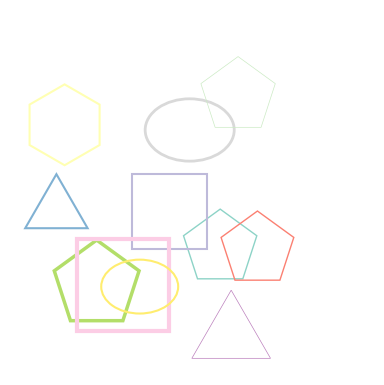[{"shape": "pentagon", "thickness": 1, "radius": 0.5, "center": [0.572, 0.357]}, {"shape": "hexagon", "thickness": 1.5, "radius": 0.53, "center": [0.168, 0.676]}, {"shape": "square", "thickness": 1.5, "radius": 0.49, "center": [0.44, 0.45]}, {"shape": "pentagon", "thickness": 1, "radius": 0.5, "center": [0.669, 0.353]}, {"shape": "triangle", "thickness": 1.5, "radius": 0.47, "center": [0.147, 0.454]}, {"shape": "pentagon", "thickness": 2.5, "radius": 0.58, "center": [0.251, 0.261]}, {"shape": "square", "thickness": 3, "radius": 0.6, "center": [0.32, 0.26]}, {"shape": "oval", "thickness": 2, "radius": 0.58, "center": [0.493, 0.662]}, {"shape": "triangle", "thickness": 0.5, "radius": 0.59, "center": [0.6, 0.128]}, {"shape": "pentagon", "thickness": 0.5, "radius": 0.51, "center": [0.618, 0.751]}, {"shape": "oval", "thickness": 1.5, "radius": 0.5, "center": [0.363, 0.256]}]